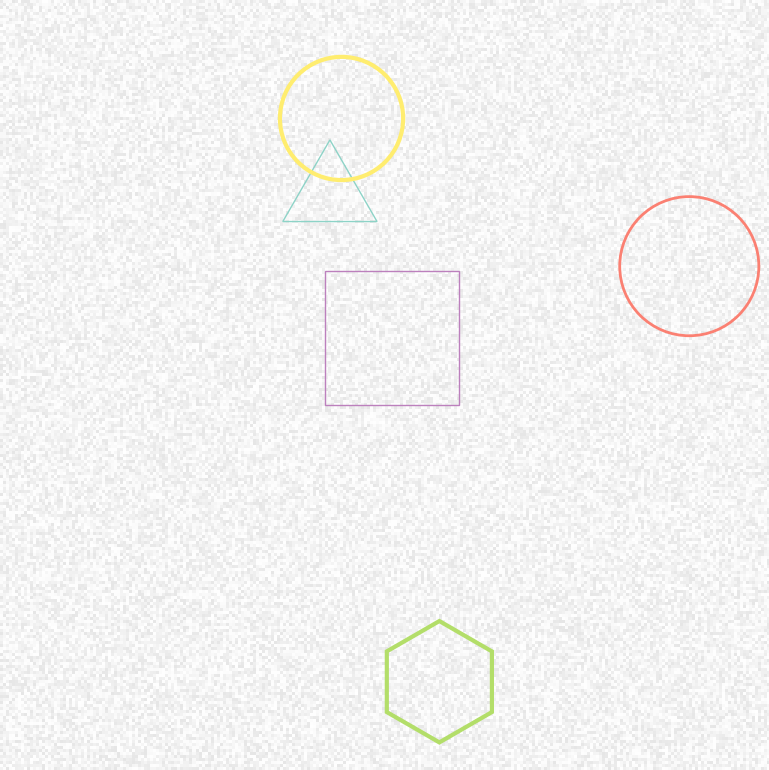[{"shape": "triangle", "thickness": 0.5, "radius": 0.35, "center": [0.428, 0.748]}, {"shape": "circle", "thickness": 1, "radius": 0.45, "center": [0.895, 0.654]}, {"shape": "hexagon", "thickness": 1.5, "radius": 0.39, "center": [0.571, 0.115]}, {"shape": "square", "thickness": 0.5, "radius": 0.43, "center": [0.509, 0.562]}, {"shape": "circle", "thickness": 1.5, "radius": 0.4, "center": [0.444, 0.846]}]